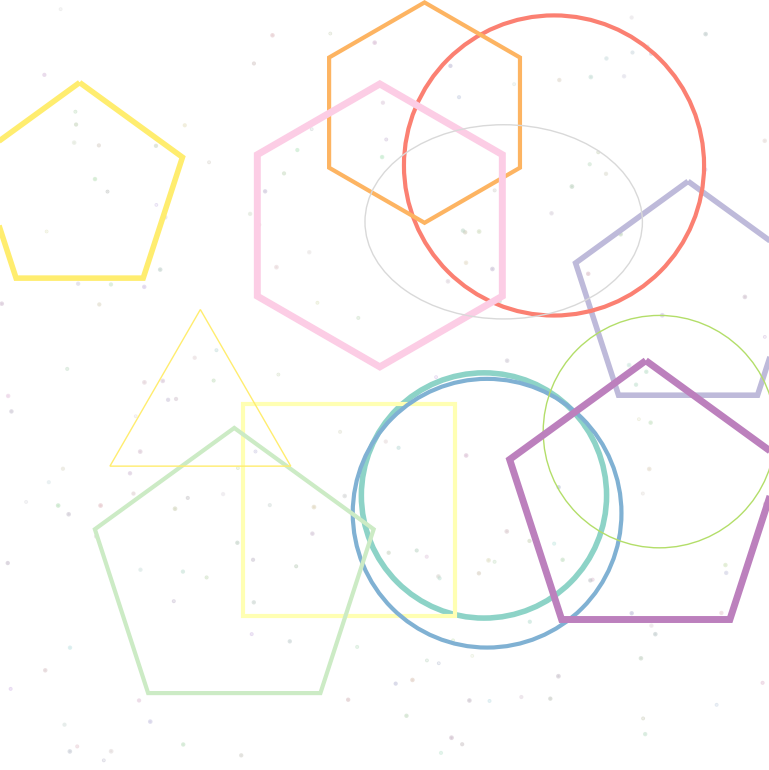[{"shape": "circle", "thickness": 2, "radius": 0.8, "center": [0.629, 0.357]}, {"shape": "square", "thickness": 1.5, "radius": 0.69, "center": [0.453, 0.338]}, {"shape": "pentagon", "thickness": 2, "radius": 0.77, "center": [0.894, 0.611]}, {"shape": "circle", "thickness": 1.5, "radius": 0.97, "center": [0.719, 0.785]}, {"shape": "circle", "thickness": 1.5, "radius": 0.87, "center": [0.633, 0.333]}, {"shape": "hexagon", "thickness": 1.5, "radius": 0.72, "center": [0.551, 0.854]}, {"shape": "circle", "thickness": 0.5, "radius": 0.75, "center": [0.856, 0.439]}, {"shape": "hexagon", "thickness": 2.5, "radius": 0.92, "center": [0.493, 0.707]}, {"shape": "oval", "thickness": 0.5, "radius": 0.9, "center": [0.654, 0.712]}, {"shape": "pentagon", "thickness": 2.5, "radius": 0.93, "center": [0.839, 0.346]}, {"shape": "pentagon", "thickness": 1.5, "radius": 0.95, "center": [0.304, 0.254]}, {"shape": "pentagon", "thickness": 2, "radius": 0.7, "center": [0.103, 0.752]}, {"shape": "triangle", "thickness": 0.5, "radius": 0.68, "center": [0.26, 0.462]}]